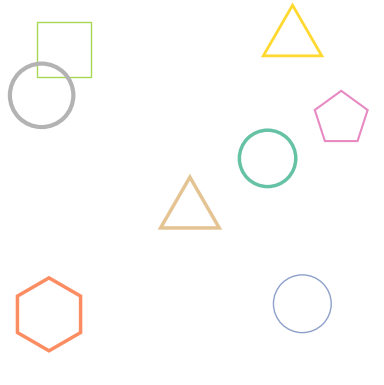[{"shape": "circle", "thickness": 2.5, "radius": 0.37, "center": [0.695, 0.589]}, {"shape": "hexagon", "thickness": 2.5, "radius": 0.47, "center": [0.127, 0.184]}, {"shape": "circle", "thickness": 1, "radius": 0.38, "center": [0.785, 0.211]}, {"shape": "pentagon", "thickness": 1.5, "radius": 0.36, "center": [0.886, 0.692]}, {"shape": "square", "thickness": 1, "radius": 0.36, "center": [0.166, 0.871]}, {"shape": "triangle", "thickness": 2, "radius": 0.44, "center": [0.76, 0.899]}, {"shape": "triangle", "thickness": 2.5, "radius": 0.44, "center": [0.493, 0.452]}, {"shape": "circle", "thickness": 3, "radius": 0.41, "center": [0.108, 0.752]}]